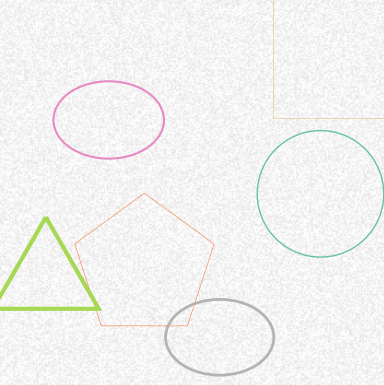[{"shape": "circle", "thickness": 1, "radius": 0.82, "center": [0.832, 0.497]}, {"shape": "pentagon", "thickness": 0.5, "radius": 0.95, "center": [0.375, 0.308]}, {"shape": "oval", "thickness": 1.5, "radius": 0.72, "center": [0.282, 0.688]}, {"shape": "triangle", "thickness": 3, "radius": 0.79, "center": [0.119, 0.277]}, {"shape": "square", "thickness": 0.5, "radius": 0.9, "center": [0.888, 0.873]}, {"shape": "oval", "thickness": 2, "radius": 0.7, "center": [0.571, 0.124]}]